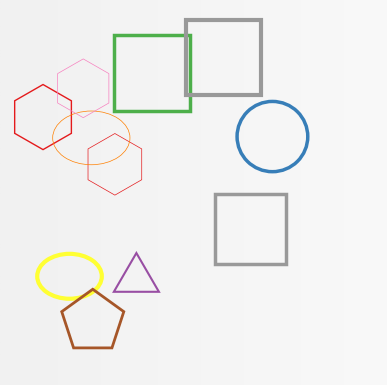[{"shape": "hexagon", "thickness": 0.5, "radius": 0.4, "center": [0.296, 0.573]}, {"shape": "hexagon", "thickness": 1, "radius": 0.42, "center": [0.111, 0.696]}, {"shape": "circle", "thickness": 2.5, "radius": 0.46, "center": [0.703, 0.645]}, {"shape": "square", "thickness": 2.5, "radius": 0.49, "center": [0.392, 0.809]}, {"shape": "triangle", "thickness": 1.5, "radius": 0.34, "center": [0.352, 0.276]}, {"shape": "oval", "thickness": 0.5, "radius": 0.5, "center": [0.236, 0.642]}, {"shape": "oval", "thickness": 3, "radius": 0.42, "center": [0.179, 0.282]}, {"shape": "pentagon", "thickness": 2, "radius": 0.42, "center": [0.239, 0.164]}, {"shape": "hexagon", "thickness": 0.5, "radius": 0.38, "center": [0.215, 0.771]}, {"shape": "square", "thickness": 3, "radius": 0.49, "center": [0.576, 0.85]}, {"shape": "square", "thickness": 2.5, "radius": 0.45, "center": [0.647, 0.406]}]